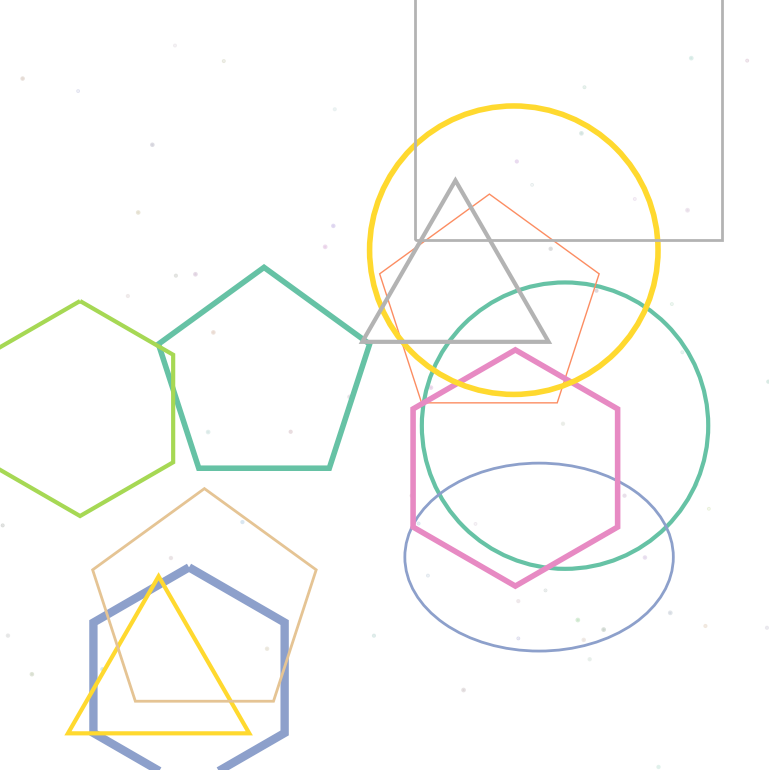[{"shape": "pentagon", "thickness": 2, "radius": 0.72, "center": [0.343, 0.509]}, {"shape": "circle", "thickness": 1.5, "radius": 0.93, "center": [0.734, 0.447]}, {"shape": "pentagon", "thickness": 0.5, "radius": 0.75, "center": [0.636, 0.598]}, {"shape": "hexagon", "thickness": 3, "radius": 0.72, "center": [0.245, 0.12]}, {"shape": "oval", "thickness": 1, "radius": 0.87, "center": [0.7, 0.276]}, {"shape": "hexagon", "thickness": 2, "radius": 0.77, "center": [0.669, 0.392]}, {"shape": "hexagon", "thickness": 1.5, "radius": 0.7, "center": [0.104, 0.469]}, {"shape": "circle", "thickness": 2, "radius": 0.94, "center": [0.667, 0.675]}, {"shape": "triangle", "thickness": 1.5, "radius": 0.68, "center": [0.206, 0.116]}, {"shape": "pentagon", "thickness": 1, "radius": 0.76, "center": [0.265, 0.213]}, {"shape": "triangle", "thickness": 1.5, "radius": 0.7, "center": [0.591, 0.626]}, {"shape": "square", "thickness": 1, "radius": 1.0, "center": [0.739, 0.888]}]